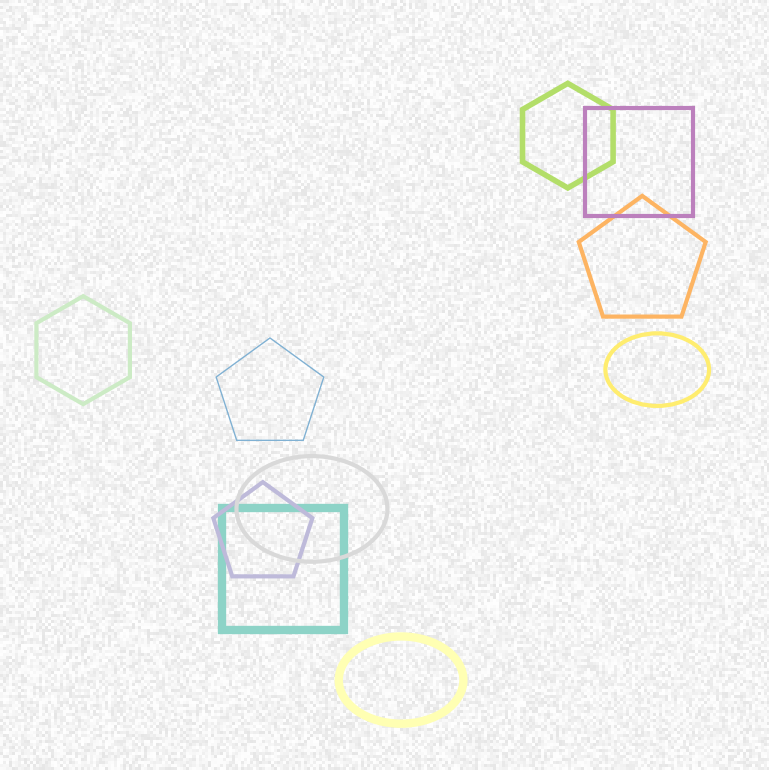[{"shape": "square", "thickness": 3, "radius": 0.4, "center": [0.367, 0.262]}, {"shape": "oval", "thickness": 3, "radius": 0.4, "center": [0.521, 0.117]}, {"shape": "pentagon", "thickness": 1.5, "radius": 0.34, "center": [0.341, 0.306]}, {"shape": "pentagon", "thickness": 0.5, "radius": 0.37, "center": [0.351, 0.488]}, {"shape": "pentagon", "thickness": 1.5, "radius": 0.43, "center": [0.834, 0.659]}, {"shape": "hexagon", "thickness": 2, "radius": 0.34, "center": [0.737, 0.824]}, {"shape": "oval", "thickness": 1.5, "radius": 0.49, "center": [0.405, 0.339]}, {"shape": "square", "thickness": 1.5, "radius": 0.35, "center": [0.83, 0.789]}, {"shape": "hexagon", "thickness": 1.5, "radius": 0.35, "center": [0.108, 0.545]}, {"shape": "oval", "thickness": 1.5, "radius": 0.34, "center": [0.854, 0.52]}]